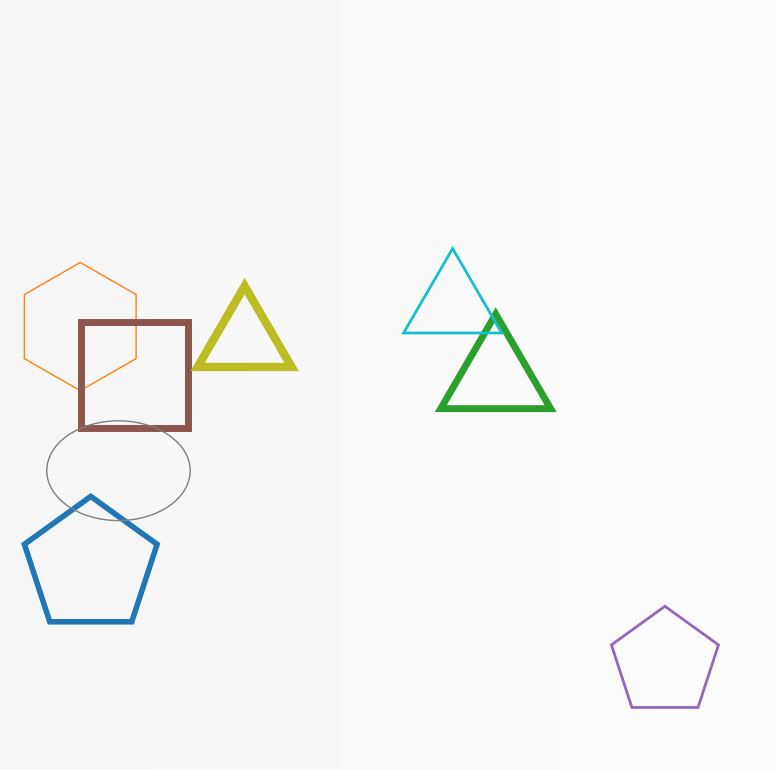[{"shape": "pentagon", "thickness": 2, "radius": 0.45, "center": [0.117, 0.265]}, {"shape": "hexagon", "thickness": 0.5, "radius": 0.42, "center": [0.104, 0.576]}, {"shape": "triangle", "thickness": 2.5, "radius": 0.41, "center": [0.64, 0.51]}, {"shape": "pentagon", "thickness": 1, "radius": 0.36, "center": [0.858, 0.14]}, {"shape": "square", "thickness": 2.5, "radius": 0.35, "center": [0.174, 0.513]}, {"shape": "oval", "thickness": 0.5, "radius": 0.46, "center": [0.153, 0.389]}, {"shape": "triangle", "thickness": 3, "radius": 0.35, "center": [0.316, 0.558]}, {"shape": "triangle", "thickness": 1, "radius": 0.37, "center": [0.584, 0.604]}]